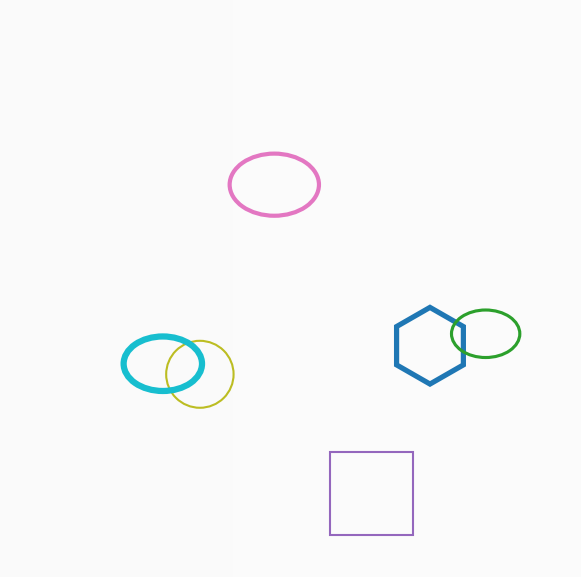[{"shape": "hexagon", "thickness": 2.5, "radius": 0.33, "center": [0.74, 0.4]}, {"shape": "oval", "thickness": 1.5, "radius": 0.29, "center": [0.836, 0.421]}, {"shape": "square", "thickness": 1, "radius": 0.36, "center": [0.638, 0.144]}, {"shape": "oval", "thickness": 2, "radius": 0.38, "center": [0.472, 0.679]}, {"shape": "circle", "thickness": 1, "radius": 0.29, "center": [0.344, 0.351]}, {"shape": "oval", "thickness": 3, "radius": 0.34, "center": [0.28, 0.369]}]